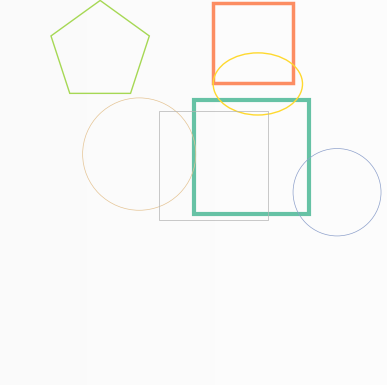[{"shape": "square", "thickness": 3, "radius": 0.74, "center": [0.65, 0.593]}, {"shape": "square", "thickness": 2.5, "radius": 0.52, "center": [0.652, 0.888]}, {"shape": "circle", "thickness": 0.5, "radius": 0.57, "center": [0.87, 0.501]}, {"shape": "pentagon", "thickness": 1, "radius": 0.67, "center": [0.258, 0.865]}, {"shape": "oval", "thickness": 1, "radius": 0.58, "center": [0.665, 0.782]}, {"shape": "circle", "thickness": 0.5, "radius": 0.73, "center": [0.359, 0.6]}, {"shape": "square", "thickness": 0.5, "radius": 0.71, "center": [0.551, 0.57]}]